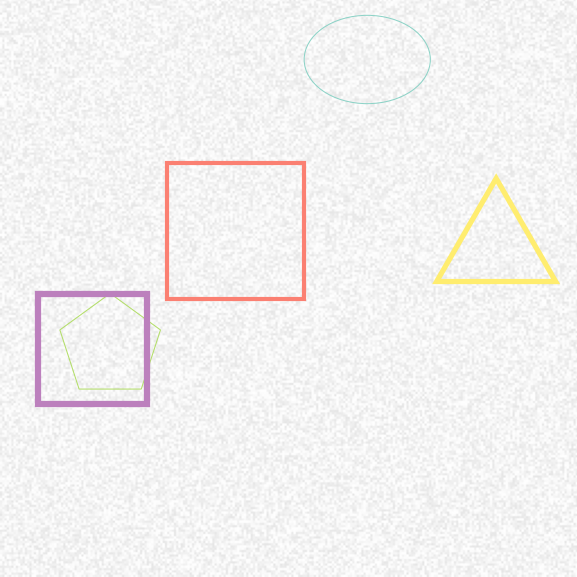[{"shape": "oval", "thickness": 0.5, "radius": 0.55, "center": [0.636, 0.896]}, {"shape": "square", "thickness": 2, "radius": 0.59, "center": [0.408, 0.6]}, {"shape": "pentagon", "thickness": 0.5, "radius": 0.46, "center": [0.191, 0.4]}, {"shape": "square", "thickness": 3, "radius": 0.47, "center": [0.16, 0.395]}, {"shape": "triangle", "thickness": 2.5, "radius": 0.6, "center": [0.859, 0.571]}]